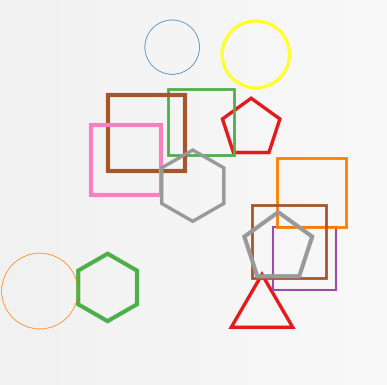[{"shape": "triangle", "thickness": 2.5, "radius": 0.46, "center": [0.676, 0.196]}, {"shape": "pentagon", "thickness": 2.5, "radius": 0.39, "center": [0.648, 0.667]}, {"shape": "circle", "thickness": 0.5, "radius": 0.35, "center": [0.444, 0.878]}, {"shape": "square", "thickness": 2, "radius": 0.43, "center": [0.519, 0.682]}, {"shape": "hexagon", "thickness": 3, "radius": 0.44, "center": [0.278, 0.253]}, {"shape": "square", "thickness": 1.5, "radius": 0.41, "center": [0.786, 0.328]}, {"shape": "square", "thickness": 2, "radius": 0.45, "center": [0.803, 0.5]}, {"shape": "circle", "thickness": 0.5, "radius": 0.49, "center": [0.103, 0.244]}, {"shape": "circle", "thickness": 2.5, "radius": 0.43, "center": [0.66, 0.859]}, {"shape": "square", "thickness": 3, "radius": 0.5, "center": [0.377, 0.655]}, {"shape": "square", "thickness": 2, "radius": 0.48, "center": [0.746, 0.373]}, {"shape": "square", "thickness": 3, "radius": 0.46, "center": [0.325, 0.585]}, {"shape": "hexagon", "thickness": 2.5, "radius": 0.46, "center": [0.497, 0.518]}, {"shape": "pentagon", "thickness": 3, "radius": 0.46, "center": [0.718, 0.357]}]